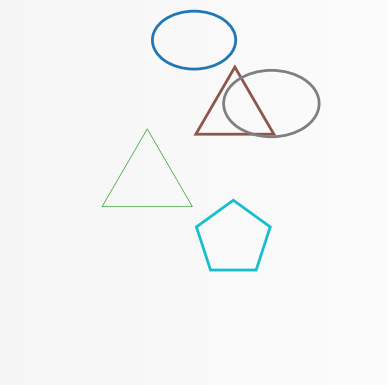[{"shape": "oval", "thickness": 2, "radius": 0.54, "center": [0.501, 0.896]}, {"shape": "triangle", "thickness": 0.5, "radius": 0.67, "center": [0.38, 0.53]}, {"shape": "triangle", "thickness": 2, "radius": 0.58, "center": [0.606, 0.71]}, {"shape": "oval", "thickness": 2, "radius": 0.62, "center": [0.7, 0.731]}, {"shape": "pentagon", "thickness": 2, "radius": 0.5, "center": [0.602, 0.38]}]